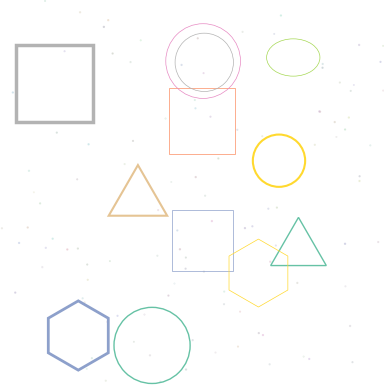[{"shape": "triangle", "thickness": 1, "radius": 0.42, "center": [0.775, 0.352]}, {"shape": "circle", "thickness": 1, "radius": 0.49, "center": [0.395, 0.103]}, {"shape": "square", "thickness": 0.5, "radius": 0.43, "center": [0.525, 0.685]}, {"shape": "hexagon", "thickness": 2, "radius": 0.45, "center": [0.203, 0.129]}, {"shape": "square", "thickness": 0.5, "radius": 0.4, "center": [0.527, 0.375]}, {"shape": "circle", "thickness": 0.5, "radius": 0.49, "center": [0.528, 0.841]}, {"shape": "oval", "thickness": 0.5, "radius": 0.35, "center": [0.762, 0.851]}, {"shape": "hexagon", "thickness": 0.5, "radius": 0.44, "center": [0.671, 0.291]}, {"shape": "circle", "thickness": 1.5, "radius": 0.34, "center": [0.725, 0.583]}, {"shape": "triangle", "thickness": 1.5, "radius": 0.44, "center": [0.358, 0.484]}, {"shape": "circle", "thickness": 0.5, "radius": 0.38, "center": [0.531, 0.838]}, {"shape": "square", "thickness": 2.5, "radius": 0.5, "center": [0.141, 0.784]}]